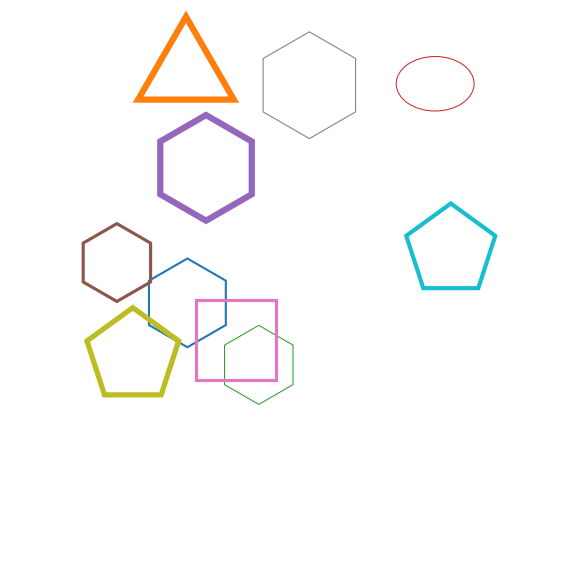[{"shape": "hexagon", "thickness": 1, "radius": 0.38, "center": [0.324, 0.475]}, {"shape": "triangle", "thickness": 3, "radius": 0.48, "center": [0.322, 0.874]}, {"shape": "hexagon", "thickness": 0.5, "radius": 0.34, "center": [0.448, 0.367]}, {"shape": "oval", "thickness": 0.5, "radius": 0.34, "center": [0.754, 0.854]}, {"shape": "hexagon", "thickness": 3, "radius": 0.46, "center": [0.357, 0.708]}, {"shape": "hexagon", "thickness": 1.5, "radius": 0.34, "center": [0.202, 0.545]}, {"shape": "square", "thickness": 1.5, "radius": 0.35, "center": [0.408, 0.41]}, {"shape": "hexagon", "thickness": 0.5, "radius": 0.46, "center": [0.536, 0.852]}, {"shape": "pentagon", "thickness": 2.5, "radius": 0.42, "center": [0.23, 0.383]}, {"shape": "pentagon", "thickness": 2, "radius": 0.41, "center": [0.781, 0.566]}]